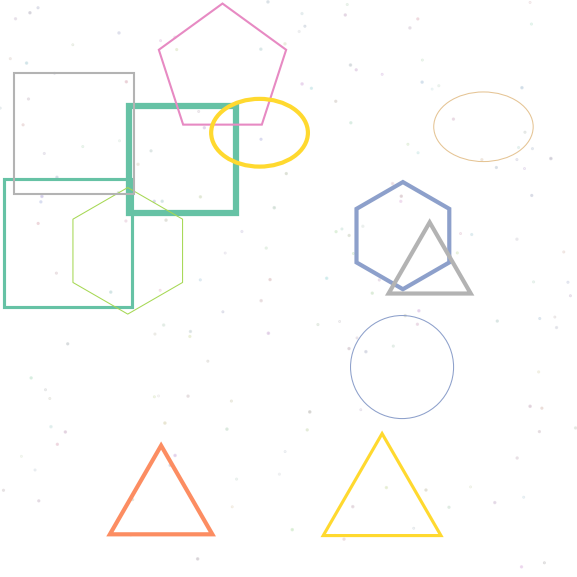[{"shape": "square", "thickness": 3, "radius": 0.46, "center": [0.315, 0.723]}, {"shape": "square", "thickness": 1.5, "radius": 0.55, "center": [0.117, 0.578]}, {"shape": "triangle", "thickness": 2, "radius": 0.51, "center": [0.279, 0.125]}, {"shape": "hexagon", "thickness": 2, "radius": 0.46, "center": [0.698, 0.591]}, {"shape": "circle", "thickness": 0.5, "radius": 0.45, "center": [0.696, 0.364]}, {"shape": "pentagon", "thickness": 1, "radius": 0.58, "center": [0.385, 0.877]}, {"shape": "hexagon", "thickness": 0.5, "radius": 0.55, "center": [0.221, 0.565]}, {"shape": "triangle", "thickness": 1.5, "radius": 0.59, "center": [0.662, 0.131]}, {"shape": "oval", "thickness": 2, "radius": 0.42, "center": [0.449, 0.769]}, {"shape": "oval", "thickness": 0.5, "radius": 0.43, "center": [0.837, 0.78]}, {"shape": "square", "thickness": 1, "radius": 0.52, "center": [0.128, 0.768]}, {"shape": "triangle", "thickness": 2, "radius": 0.41, "center": [0.744, 0.532]}]